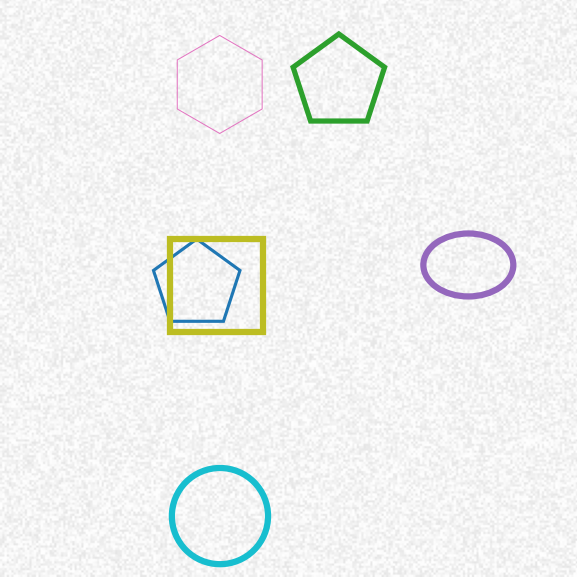[{"shape": "pentagon", "thickness": 1.5, "radius": 0.39, "center": [0.341, 0.506]}, {"shape": "pentagon", "thickness": 2.5, "radius": 0.42, "center": [0.587, 0.857]}, {"shape": "oval", "thickness": 3, "radius": 0.39, "center": [0.811, 0.54]}, {"shape": "hexagon", "thickness": 0.5, "radius": 0.42, "center": [0.38, 0.853]}, {"shape": "square", "thickness": 3, "radius": 0.4, "center": [0.375, 0.505]}, {"shape": "circle", "thickness": 3, "radius": 0.42, "center": [0.381, 0.105]}]